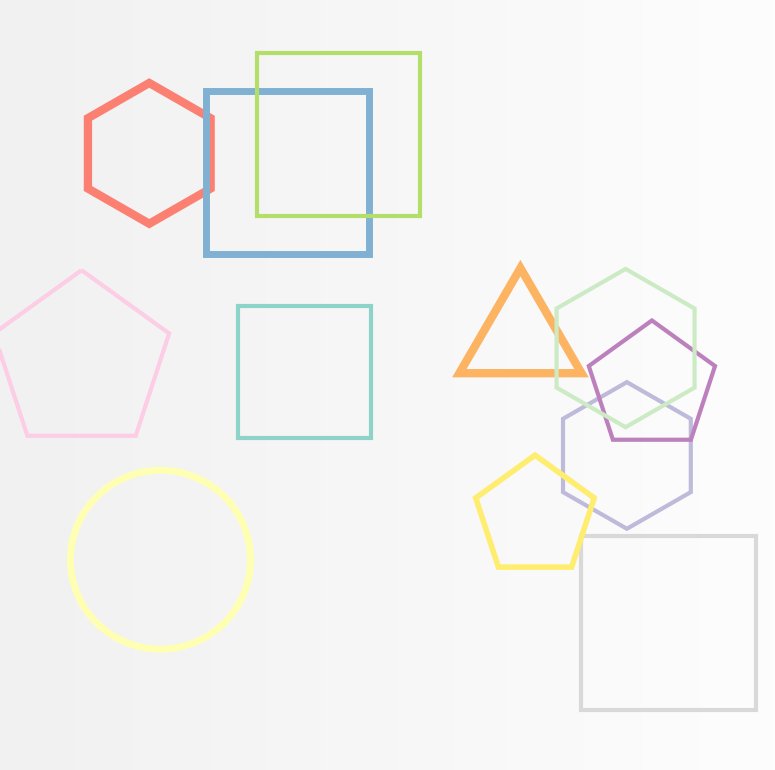[{"shape": "square", "thickness": 1.5, "radius": 0.43, "center": [0.393, 0.517]}, {"shape": "circle", "thickness": 2.5, "radius": 0.58, "center": [0.207, 0.273]}, {"shape": "hexagon", "thickness": 1.5, "radius": 0.48, "center": [0.809, 0.408]}, {"shape": "hexagon", "thickness": 3, "radius": 0.46, "center": [0.193, 0.801]}, {"shape": "square", "thickness": 2.5, "radius": 0.53, "center": [0.371, 0.776]}, {"shape": "triangle", "thickness": 3, "radius": 0.46, "center": [0.672, 0.561]}, {"shape": "square", "thickness": 1.5, "radius": 0.53, "center": [0.437, 0.825]}, {"shape": "pentagon", "thickness": 1.5, "radius": 0.59, "center": [0.105, 0.53]}, {"shape": "square", "thickness": 1.5, "radius": 0.56, "center": [0.863, 0.19]}, {"shape": "pentagon", "thickness": 1.5, "radius": 0.43, "center": [0.841, 0.498]}, {"shape": "hexagon", "thickness": 1.5, "radius": 0.51, "center": [0.807, 0.548]}, {"shape": "pentagon", "thickness": 2, "radius": 0.4, "center": [0.69, 0.328]}]